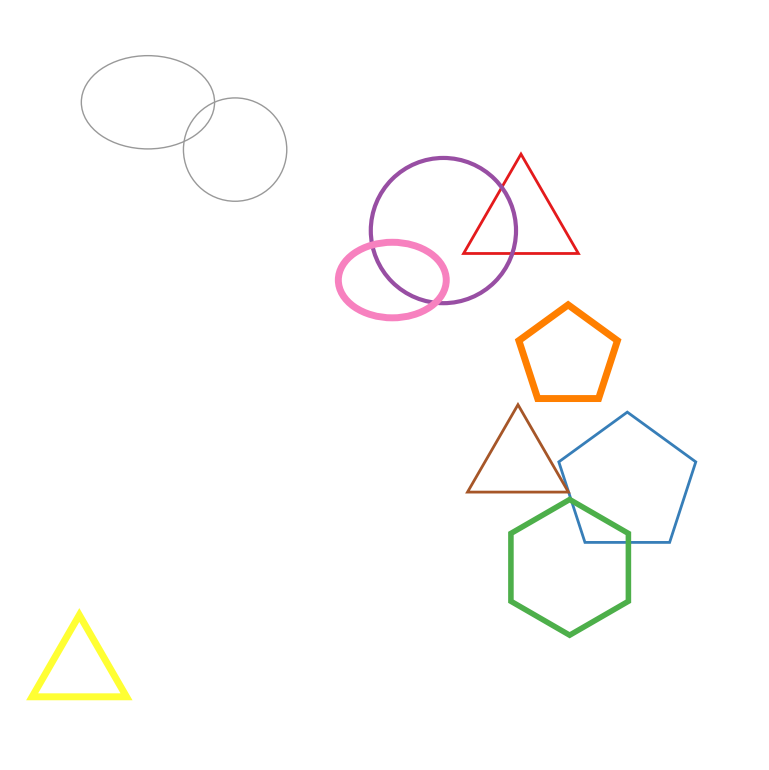[{"shape": "triangle", "thickness": 1, "radius": 0.43, "center": [0.677, 0.714]}, {"shape": "pentagon", "thickness": 1, "radius": 0.47, "center": [0.815, 0.371]}, {"shape": "hexagon", "thickness": 2, "radius": 0.44, "center": [0.74, 0.263]}, {"shape": "circle", "thickness": 1.5, "radius": 0.47, "center": [0.576, 0.701]}, {"shape": "pentagon", "thickness": 2.5, "radius": 0.34, "center": [0.738, 0.537]}, {"shape": "triangle", "thickness": 2.5, "radius": 0.35, "center": [0.103, 0.13]}, {"shape": "triangle", "thickness": 1, "radius": 0.38, "center": [0.673, 0.399]}, {"shape": "oval", "thickness": 2.5, "radius": 0.35, "center": [0.509, 0.636]}, {"shape": "oval", "thickness": 0.5, "radius": 0.43, "center": [0.192, 0.867]}, {"shape": "circle", "thickness": 0.5, "radius": 0.34, "center": [0.305, 0.806]}]